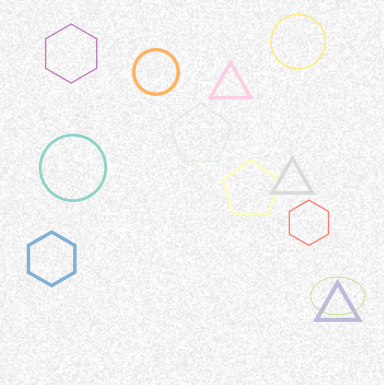[{"shape": "circle", "thickness": 2, "radius": 0.43, "center": [0.19, 0.564]}, {"shape": "pentagon", "thickness": 1.5, "radius": 0.39, "center": [0.652, 0.507]}, {"shape": "triangle", "thickness": 3, "radius": 0.32, "center": [0.877, 0.201]}, {"shape": "hexagon", "thickness": 1, "radius": 0.29, "center": [0.802, 0.421]}, {"shape": "hexagon", "thickness": 2.5, "radius": 0.35, "center": [0.134, 0.328]}, {"shape": "circle", "thickness": 2.5, "radius": 0.29, "center": [0.405, 0.813]}, {"shape": "oval", "thickness": 0.5, "radius": 0.35, "center": [0.877, 0.231]}, {"shape": "triangle", "thickness": 2.5, "radius": 0.3, "center": [0.599, 0.777]}, {"shape": "triangle", "thickness": 2.5, "radius": 0.3, "center": [0.76, 0.529]}, {"shape": "hexagon", "thickness": 1, "radius": 0.38, "center": [0.185, 0.861]}, {"shape": "pentagon", "thickness": 0.5, "radius": 0.42, "center": [0.521, 0.649]}, {"shape": "circle", "thickness": 1, "radius": 0.35, "center": [0.774, 0.892]}]